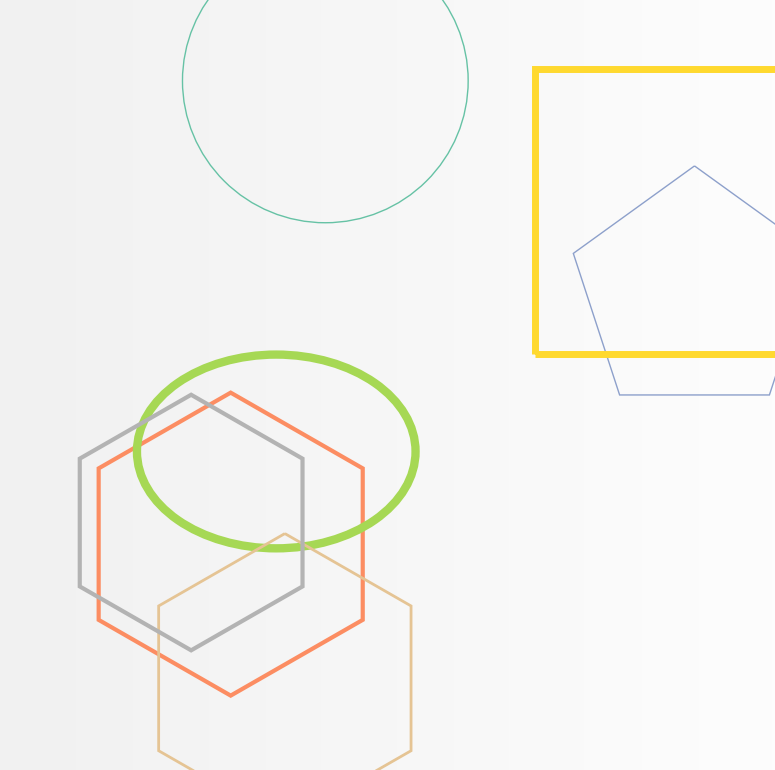[{"shape": "circle", "thickness": 0.5, "radius": 0.92, "center": [0.42, 0.895]}, {"shape": "hexagon", "thickness": 1.5, "radius": 0.98, "center": [0.298, 0.293]}, {"shape": "pentagon", "thickness": 0.5, "radius": 0.82, "center": [0.896, 0.62]}, {"shape": "oval", "thickness": 3, "radius": 0.9, "center": [0.356, 0.414]}, {"shape": "square", "thickness": 2.5, "radius": 0.93, "center": [0.875, 0.725]}, {"shape": "hexagon", "thickness": 1, "radius": 0.94, "center": [0.368, 0.119]}, {"shape": "hexagon", "thickness": 1.5, "radius": 0.83, "center": [0.247, 0.321]}]